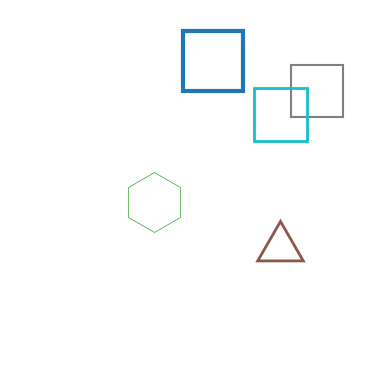[{"shape": "square", "thickness": 3, "radius": 0.39, "center": [0.554, 0.842]}, {"shape": "hexagon", "thickness": 0.5, "radius": 0.39, "center": [0.401, 0.474]}, {"shape": "triangle", "thickness": 2, "radius": 0.34, "center": [0.729, 0.356]}, {"shape": "square", "thickness": 1.5, "radius": 0.34, "center": [0.823, 0.764]}, {"shape": "square", "thickness": 2, "radius": 0.34, "center": [0.729, 0.703]}]